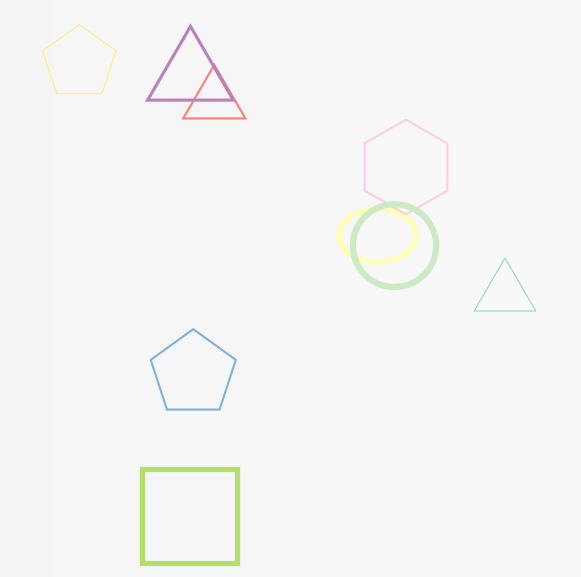[{"shape": "triangle", "thickness": 0.5, "radius": 0.31, "center": [0.869, 0.491]}, {"shape": "oval", "thickness": 2.5, "radius": 0.33, "center": [0.649, 0.592]}, {"shape": "triangle", "thickness": 1, "radius": 0.31, "center": [0.369, 0.825]}, {"shape": "pentagon", "thickness": 1, "radius": 0.38, "center": [0.333, 0.352]}, {"shape": "square", "thickness": 2.5, "radius": 0.41, "center": [0.327, 0.106]}, {"shape": "hexagon", "thickness": 1, "radius": 0.41, "center": [0.698, 0.71]}, {"shape": "triangle", "thickness": 1.5, "radius": 0.43, "center": [0.328, 0.868]}, {"shape": "circle", "thickness": 3, "radius": 0.36, "center": [0.679, 0.574]}, {"shape": "pentagon", "thickness": 0.5, "radius": 0.33, "center": [0.136, 0.89]}]